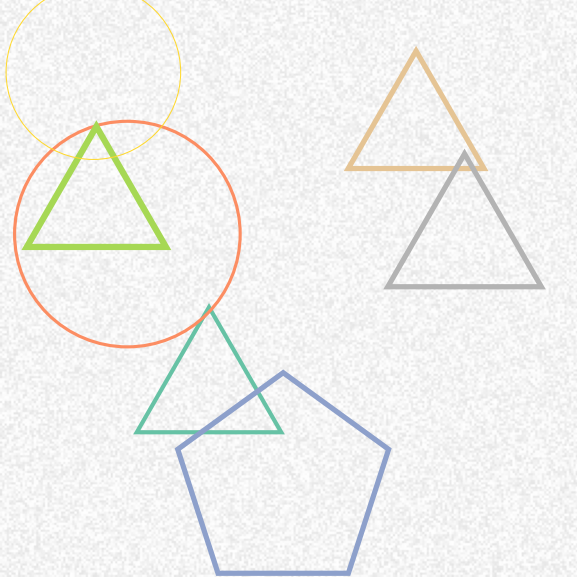[{"shape": "triangle", "thickness": 2, "radius": 0.72, "center": [0.362, 0.323]}, {"shape": "circle", "thickness": 1.5, "radius": 0.98, "center": [0.221, 0.594]}, {"shape": "pentagon", "thickness": 2.5, "radius": 0.96, "center": [0.49, 0.162]}, {"shape": "triangle", "thickness": 3, "radius": 0.7, "center": [0.167, 0.641]}, {"shape": "circle", "thickness": 0.5, "radius": 0.76, "center": [0.162, 0.874]}, {"shape": "triangle", "thickness": 2.5, "radius": 0.68, "center": [0.721, 0.775]}, {"shape": "triangle", "thickness": 2.5, "radius": 0.77, "center": [0.804, 0.579]}]